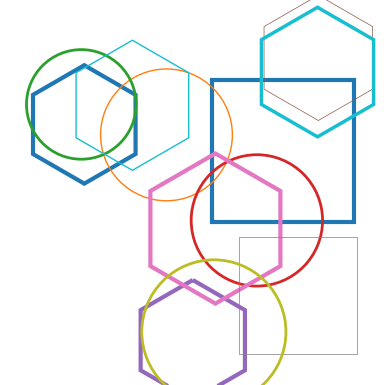[{"shape": "hexagon", "thickness": 3, "radius": 0.77, "center": [0.219, 0.677]}, {"shape": "square", "thickness": 3, "radius": 0.92, "center": [0.735, 0.608]}, {"shape": "circle", "thickness": 1, "radius": 0.86, "center": [0.432, 0.65]}, {"shape": "circle", "thickness": 2, "radius": 0.71, "center": [0.211, 0.729]}, {"shape": "circle", "thickness": 2, "radius": 0.85, "center": [0.667, 0.428]}, {"shape": "hexagon", "thickness": 3, "radius": 0.78, "center": [0.501, 0.116]}, {"shape": "hexagon", "thickness": 0.5, "radius": 0.81, "center": [0.827, 0.85]}, {"shape": "hexagon", "thickness": 3, "radius": 0.97, "center": [0.559, 0.406]}, {"shape": "square", "thickness": 0.5, "radius": 0.76, "center": [0.774, 0.232]}, {"shape": "circle", "thickness": 2, "radius": 0.94, "center": [0.555, 0.138]}, {"shape": "hexagon", "thickness": 1, "radius": 0.84, "center": [0.344, 0.727]}, {"shape": "hexagon", "thickness": 2.5, "radius": 0.84, "center": [0.825, 0.813]}]